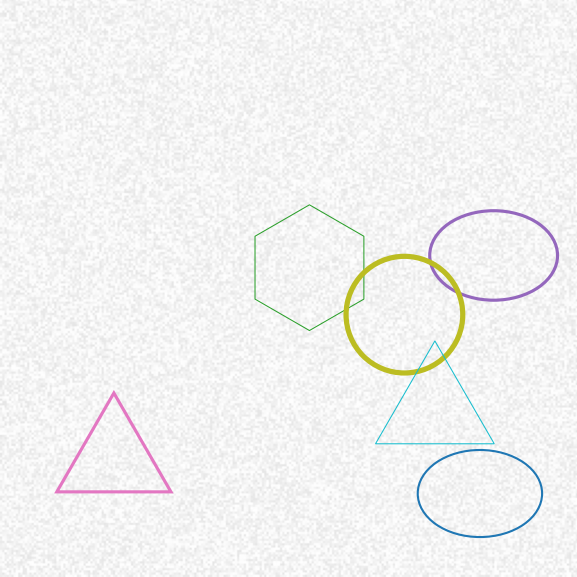[{"shape": "oval", "thickness": 1, "radius": 0.54, "center": [0.831, 0.145]}, {"shape": "hexagon", "thickness": 0.5, "radius": 0.54, "center": [0.536, 0.536]}, {"shape": "oval", "thickness": 1.5, "radius": 0.55, "center": [0.855, 0.557]}, {"shape": "triangle", "thickness": 1.5, "radius": 0.57, "center": [0.197, 0.204]}, {"shape": "circle", "thickness": 2.5, "radius": 0.51, "center": [0.7, 0.454]}, {"shape": "triangle", "thickness": 0.5, "radius": 0.59, "center": [0.753, 0.29]}]